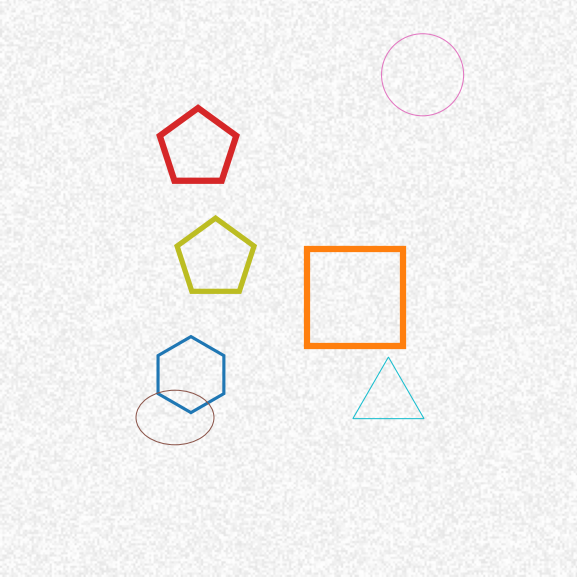[{"shape": "hexagon", "thickness": 1.5, "radius": 0.33, "center": [0.331, 0.35]}, {"shape": "square", "thickness": 3, "radius": 0.42, "center": [0.615, 0.484]}, {"shape": "pentagon", "thickness": 3, "radius": 0.35, "center": [0.343, 0.742]}, {"shape": "oval", "thickness": 0.5, "radius": 0.34, "center": [0.303, 0.276]}, {"shape": "circle", "thickness": 0.5, "radius": 0.36, "center": [0.732, 0.87]}, {"shape": "pentagon", "thickness": 2.5, "radius": 0.35, "center": [0.373, 0.551]}, {"shape": "triangle", "thickness": 0.5, "radius": 0.36, "center": [0.673, 0.31]}]